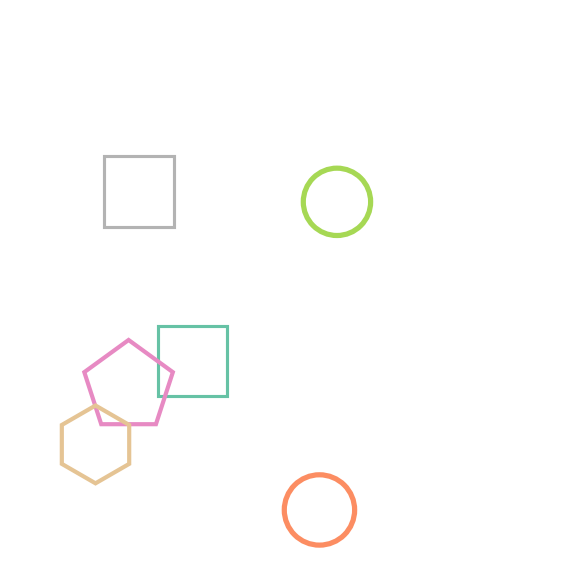[{"shape": "square", "thickness": 1.5, "radius": 0.3, "center": [0.334, 0.374]}, {"shape": "circle", "thickness": 2.5, "radius": 0.3, "center": [0.553, 0.116]}, {"shape": "pentagon", "thickness": 2, "radius": 0.4, "center": [0.223, 0.33]}, {"shape": "circle", "thickness": 2.5, "radius": 0.29, "center": [0.583, 0.65]}, {"shape": "hexagon", "thickness": 2, "radius": 0.34, "center": [0.165, 0.23]}, {"shape": "square", "thickness": 1.5, "radius": 0.31, "center": [0.241, 0.668]}]